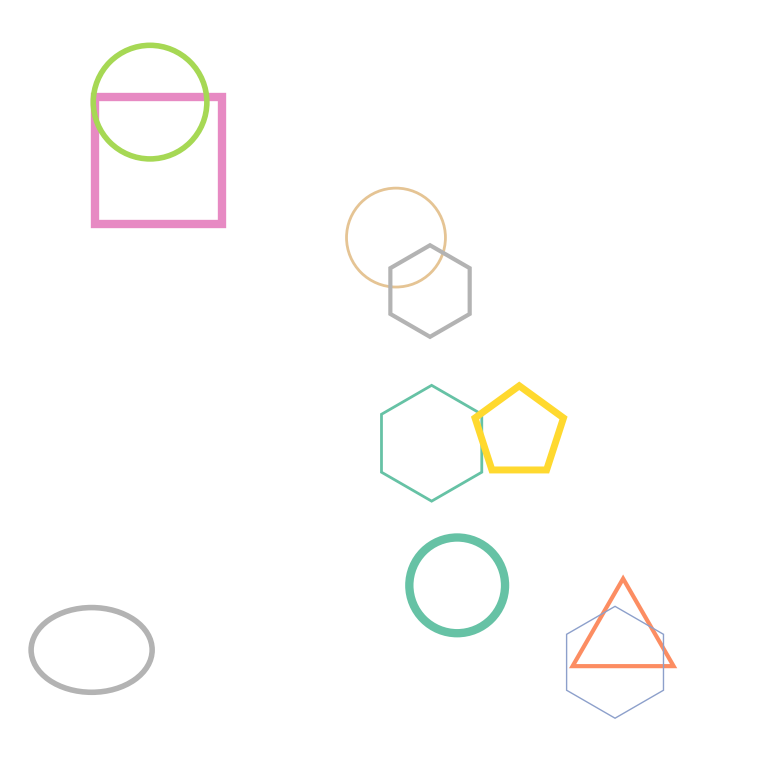[{"shape": "hexagon", "thickness": 1, "radius": 0.38, "center": [0.561, 0.424]}, {"shape": "circle", "thickness": 3, "radius": 0.31, "center": [0.594, 0.24]}, {"shape": "triangle", "thickness": 1.5, "radius": 0.38, "center": [0.809, 0.173]}, {"shape": "hexagon", "thickness": 0.5, "radius": 0.36, "center": [0.799, 0.14]}, {"shape": "square", "thickness": 3, "radius": 0.41, "center": [0.206, 0.791]}, {"shape": "circle", "thickness": 2, "radius": 0.37, "center": [0.195, 0.867]}, {"shape": "pentagon", "thickness": 2.5, "radius": 0.3, "center": [0.674, 0.439]}, {"shape": "circle", "thickness": 1, "radius": 0.32, "center": [0.514, 0.691]}, {"shape": "oval", "thickness": 2, "radius": 0.39, "center": [0.119, 0.156]}, {"shape": "hexagon", "thickness": 1.5, "radius": 0.3, "center": [0.558, 0.622]}]